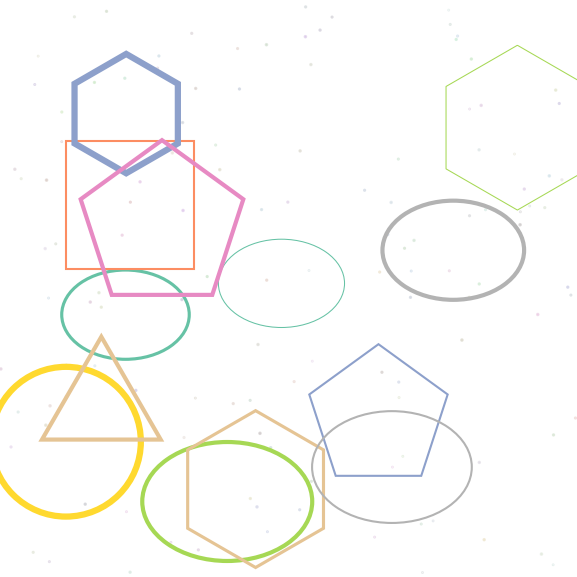[{"shape": "oval", "thickness": 0.5, "radius": 0.55, "center": [0.487, 0.508]}, {"shape": "oval", "thickness": 1.5, "radius": 0.55, "center": [0.217, 0.454]}, {"shape": "square", "thickness": 1, "radius": 0.55, "center": [0.225, 0.644]}, {"shape": "pentagon", "thickness": 1, "radius": 0.63, "center": [0.655, 0.277]}, {"shape": "hexagon", "thickness": 3, "radius": 0.52, "center": [0.219, 0.802]}, {"shape": "pentagon", "thickness": 2, "radius": 0.74, "center": [0.281, 0.608]}, {"shape": "hexagon", "thickness": 0.5, "radius": 0.71, "center": [0.896, 0.778]}, {"shape": "oval", "thickness": 2, "radius": 0.74, "center": [0.393, 0.131]}, {"shape": "circle", "thickness": 3, "radius": 0.65, "center": [0.114, 0.234]}, {"shape": "hexagon", "thickness": 1.5, "radius": 0.68, "center": [0.443, 0.152]}, {"shape": "triangle", "thickness": 2, "radius": 0.59, "center": [0.175, 0.297]}, {"shape": "oval", "thickness": 2, "radius": 0.61, "center": [0.785, 0.566]}, {"shape": "oval", "thickness": 1, "radius": 0.69, "center": [0.679, 0.19]}]